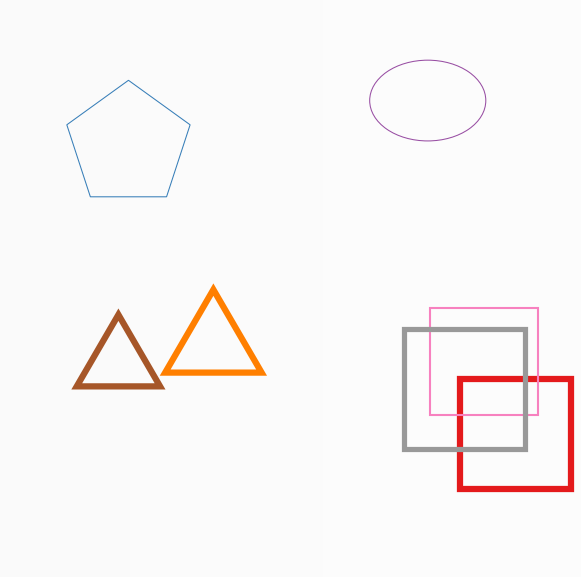[{"shape": "square", "thickness": 3, "radius": 0.48, "center": [0.887, 0.248]}, {"shape": "pentagon", "thickness": 0.5, "radius": 0.56, "center": [0.221, 0.749]}, {"shape": "oval", "thickness": 0.5, "radius": 0.5, "center": [0.736, 0.825]}, {"shape": "triangle", "thickness": 3, "radius": 0.48, "center": [0.367, 0.402]}, {"shape": "triangle", "thickness": 3, "radius": 0.41, "center": [0.204, 0.371]}, {"shape": "square", "thickness": 1, "radius": 0.46, "center": [0.833, 0.374]}, {"shape": "square", "thickness": 2.5, "radius": 0.52, "center": [0.799, 0.326]}]